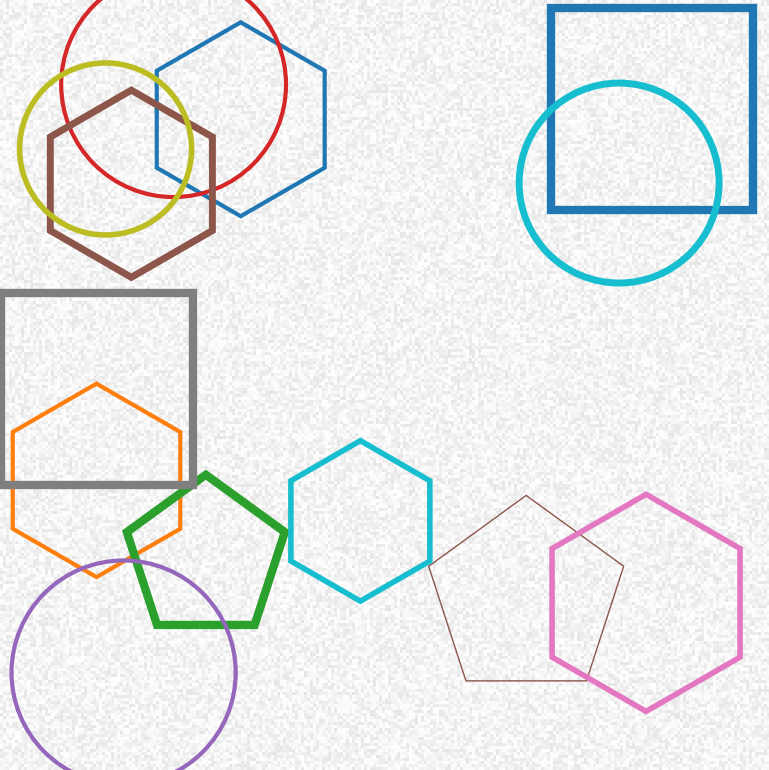[{"shape": "hexagon", "thickness": 1.5, "radius": 0.63, "center": [0.313, 0.845]}, {"shape": "square", "thickness": 3, "radius": 0.66, "center": [0.847, 0.859]}, {"shape": "hexagon", "thickness": 1.5, "radius": 0.63, "center": [0.125, 0.376]}, {"shape": "pentagon", "thickness": 3, "radius": 0.54, "center": [0.267, 0.276]}, {"shape": "circle", "thickness": 1.5, "radius": 0.73, "center": [0.225, 0.89]}, {"shape": "circle", "thickness": 1.5, "radius": 0.73, "center": [0.161, 0.127]}, {"shape": "hexagon", "thickness": 2.5, "radius": 0.61, "center": [0.171, 0.761]}, {"shape": "pentagon", "thickness": 0.5, "radius": 0.67, "center": [0.683, 0.223]}, {"shape": "hexagon", "thickness": 2, "radius": 0.7, "center": [0.839, 0.217]}, {"shape": "square", "thickness": 3, "radius": 0.62, "center": [0.126, 0.495]}, {"shape": "circle", "thickness": 2, "radius": 0.56, "center": [0.137, 0.807]}, {"shape": "hexagon", "thickness": 2, "radius": 0.52, "center": [0.468, 0.323]}, {"shape": "circle", "thickness": 2.5, "radius": 0.65, "center": [0.804, 0.762]}]